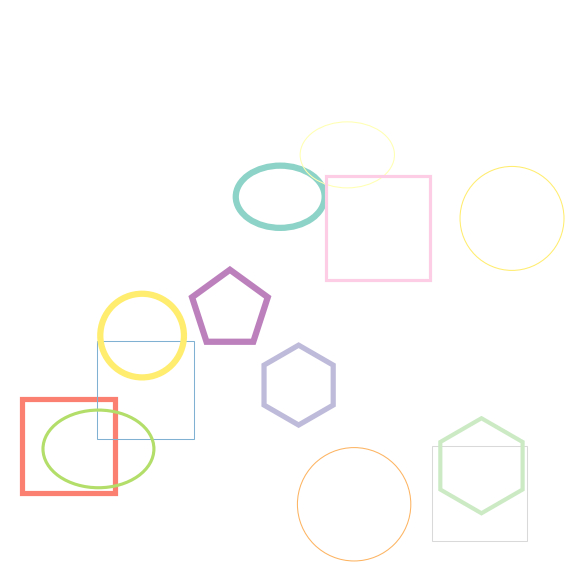[{"shape": "oval", "thickness": 3, "radius": 0.38, "center": [0.485, 0.658]}, {"shape": "oval", "thickness": 0.5, "radius": 0.41, "center": [0.601, 0.731]}, {"shape": "hexagon", "thickness": 2.5, "radius": 0.35, "center": [0.517, 0.332]}, {"shape": "square", "thickness": 2.5, "radius": 0.41, "center": [0.119, 0.227]}, {"shape": "square", "thickness": 0.5, "radius": 0.42, "center": [0.252, 0.324]}, {"shape": "circle", "thickness": 0.5, "radius": 0.49, "center": [0.613, 0.126]}, {"shape": "oval", "thickness": 1.5, "radius": 0.48, "center": [0.17, 0.222]}, {"shape": "square", "thickness": 1.5, "radius": 0.45, "center": [0.655, 0.604]}, {"shape": "square", "thickness": 0.5, "radius": 0.41, "center": [0.831, 0.145]}, {"shape": "pentagon", "thickness": 3, "radius": 0.34, "center": [0.398, 0.463]}, {"shape": "hexagon", "thickness": 2, "radius": 0.41, "center": [0.834, 0.193]}, {"shape": "circle", "thickness": 3, "radius": 0.36, "center": [0.246, 0.418]}, {"shape": "circle", "thickness": 0.5, "radius": 0.45, "center": [0.887, 0.621]}]